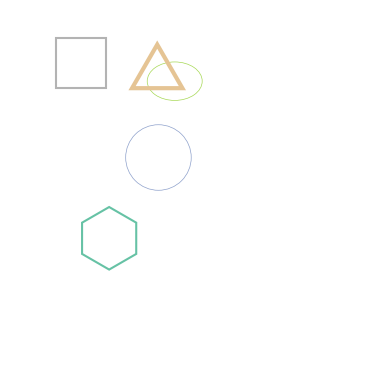[{"shape": "hexagon", "thickness": 1.5, "radius": 0.41, "center": [0.284, 0.381]}, {"shape": "circle", "thickness": 0.5, "radius": 0.43, "center": [0.412, 0.591]}, {"shape": "oval", "thickness": 0.5, "radius": 0.36, "center": [0.454, 0.789]}, {"shape": "triangle", "thickness": 3, "radius": 0.38, "center": [0.408, 0.809]}, {"shape": "square", "thickness": 1.5, "radius": 0.33, "center": [0.21, 0.836]}]